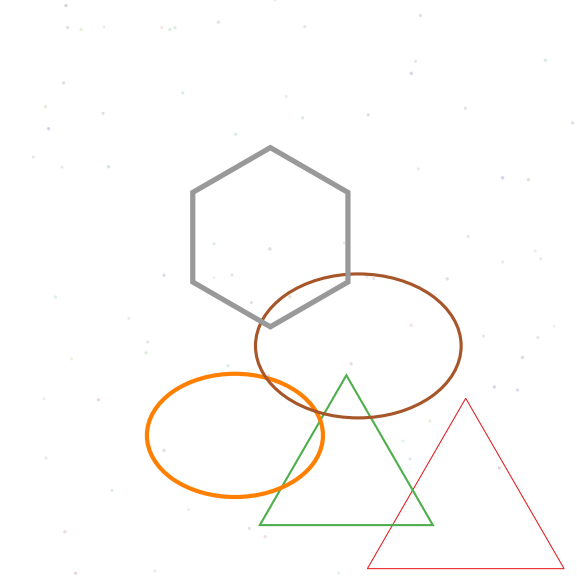[{"shape": "triangle", "thickness": 0.5, "radius": 0.98, "center": [0.806, 0.113]}, {"shape": "triangle", "thickness": 1, "radius": 0.86, "center": [0.6, 0.176]}, {"shape": "oval", "thickness": 2, "radius": 0.76, "center": [0.407, 0.245]}, {"shape": "oval", "thickness": 1.5, "radius": 0.89, "center": [0.62, 0.4]}, {"shape": "hexagon", "thickness": 2.5, "radius": 0.78, "center": [0.468, 0.588]}]